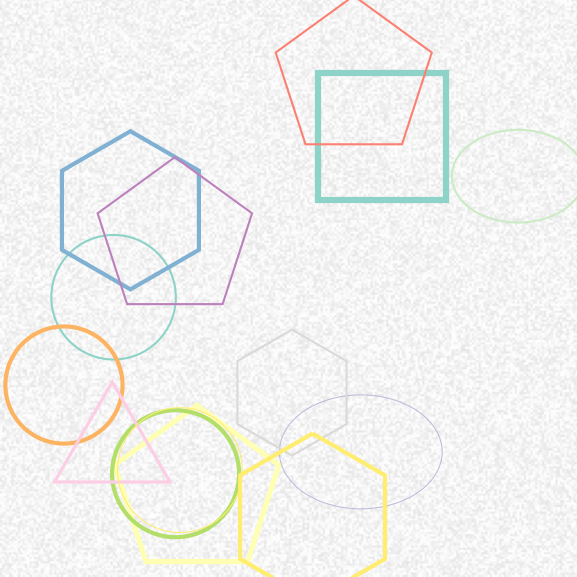[{"shape": "circle", "thickness": 1, "radius": 0.54, "center": [0.197, 0.484]}, {"shape": "square", "thickness": 3, "radius": 0.55, "center": [0.661, 0.763]}, {"shape": "pentagon", "thickness": 2.5, "radius": 0.75, "center": [0.341, 0.148]}, {"shape": "oval", "thickness": 0.5, "radius": 0.7, "center": [0.625, 0.217]}, {"shape": "pentagon", "thickness": 1, "radius": 0.71, "center": [0.613, 0.864]}, {"shape": "hexagon", "thickness": 2, "radius": 0.68, "center": [0.226, 0.635]}, {"shape": "circle", "thickness": 2, "radius": 0.51, "center": [0.111, 0.332]}, {"shape": "circle", "thickness": 2, "radius": 0.55, "center": [0.304, 0.179]}, {"shape": "triangle", "thickness": 1.5, "radius": 0.58, "center": [0.194, 0.222]}, {"shape": "hexagon", "thickness": 1, "radius": 0.55, "center": [0.506, 0.319]}, {"shape": "pentagon", "thickness": 1, "radius": 0.7, "center": [0.303, 0.586]}, {"shape": "oval", "thickness": 1, "radius": 0.57, "center": [0.897, 0.694]}, {"shape": "circle", "thickness": 0.5, "radius": 0.54, "center": [0.312, 0.185]}, {"shape": "hexagon", "thickness": 2, "radius": 0.72, "center": [0.541, 0.104]}]